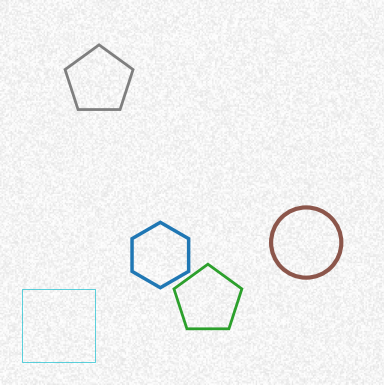[{"shape": "hexagon", "thickness": 2.5, "radius": 0.42, "center": [0.416, 0.338]}, {"shape": "pentagon", "thickness": 2, "radius": 0.46, "center": [0.54, 0.221]}, {"shape": "circle", "thickness": 3, "radius": 0.46, "center": [0.795, 0.37]}, {"shape": "pentagon", "thickness": 2, "radius": 0.46, "center": [0.257, 0.791]}, {"shape": "square", "thickness": 0.5, "radius": 0.47, "center": [0.152, 0.153]}]